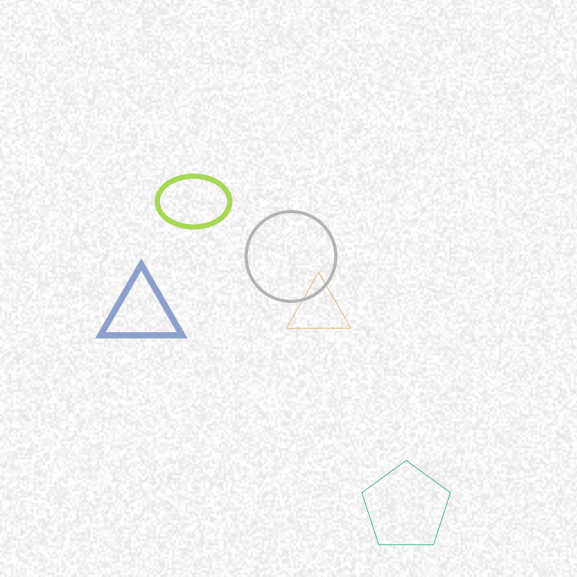[{"shape": "pentagon", "thickness": 0.5, "radius": 0.4, "center": [0.703, 0.121]}, {"shape": "triangle", "thickness": 3, "radius": 0.41, "center": [0.245, 0.459]}, {"shape": "oval", "thickness": 2.5, "radius": 0.31, "center": [0.335, 0.65]}, {"shape": "triangle", "thickness": 0.5, "radius": 0.32, "center": [0.552, 0.463]}, {"shape": "circle", "thickness": 1.5, "radius": 0.39, "center": [0.504, 0.555]}]